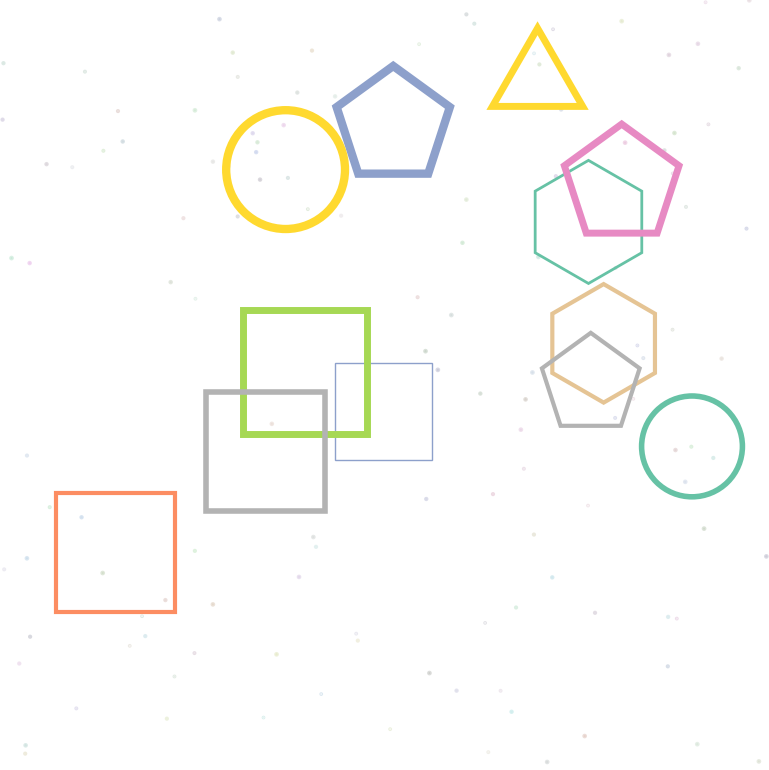[{"shape": "hexagon", "thickness": 1, "radius": 0.4, "center": [0.764, 0.712]}, {"shape": "circle", "thickness": 2, "radius": 0.33, "center": [0.899, 0.42]}, {"shape": "square", "thickness": 1.5, "radius": 0.39, "center": [0.15, 0.283]}, {"shape": "square", "thickness": 0.5, "radius": 0.32, "center": [0.498, 0.466]}, {"shape": "pentagon", "thickness": 3, "radius": 0.39, "center": [0.511, 0.837]}, {"shape": "pentagon", "thickness": 2.5, "radius": 0.39, "center": [0.807, 0.761]}, {"shape": "square", "thickness": 2.5, "radius": 0.4, "center": [0.396, 0.517]}, {"shape": "triangle", "thickness": 2.5, "radius": 0.34, "center": [0.698, 0.896]}, {"shape": "circle", "thickness": 3, "radius": 0.39, "center": [0.371, 0.78]}, {"shape": "hexagon", "thickness": 1.5, "radius": 0.38, "center": [0.784, 0.554]}, {"shape": "square", "thickness": 2, "radius": 0.39, "center": [0.345, 0.414]}, {"shape": "pentagon", "thickness": 1.5, "radius": 0.33, "center": [0.767, 0.501]}]